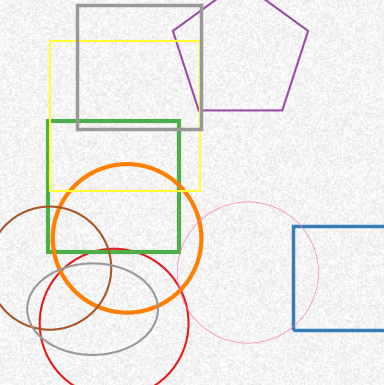[{"shape": "circle", "thickness": 1.5, "radius": 0.97, "center": [0.296, 0.161]}, {"shape": "square", "thickness": 2.5, "radius": 0.67, "center": [0.895, 0.278]}, {"shape": "square", "thickness": 3, "radius": 0.85, "center": [0.295, 0.515]}, {"shape": "pentagon", "thickness": 1.5, "radius": 0.92, "center": [0.625, 0.863]}, {"shape": "circle", "thickness": 3, "radius": 0.96, "center": [0.33, 0.381]}, {"shape": "square", "thickness": 1.5, "radius": 0.98, "center": [0.326, 0.699]}, {"shape": "circle", "thickness": 1.5, "radius": 0.8, "center": [0.129, 0.304]}, {"shape": "circle", "thickness": 0.5, "radius": 0.92, "center": [0.644, 0.292]}, {"shape": "oval", "thickness": 1.5, "radius": 0.85, "center": [0.241, 0.197]}, {"shape": "square", "thickness": 2.5, "radius": 0.81, "center": [0.361, 0.826]}]